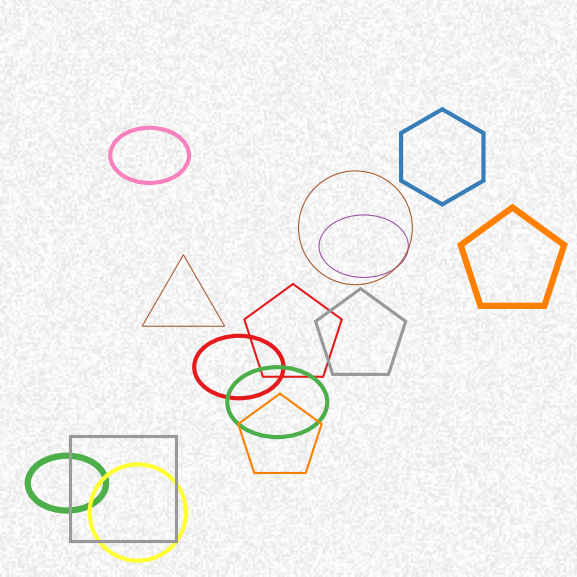[{"shape": "pentagon", "thickness": 1, "radius": 0.44, "center": [0.507, 0.419]}, {"shape": "oval", "thickness": 2, "radius": 0.39, "center": [0.414, 0.364]}, {"shape": "hexagon", "thickness": 2, "radius": 0.41, "center": [0.766, 0.728]}, {"shape": "oval", "thickness": 2, "radius": 0.43, "center": [0.48, 0.303]}, {"shape": "oval", "thickness": 3, "radius": 0.34, "center": [0.116, 0.163]}, {"shape": "oval", "thickness": 0.5, "radius": 0.39, "center": [0.63, 0.573]}, {"shape": "pentagon", "thickness": 3, "radius": 0.47, "center": [0.887, 0.546]}, {"shape": "pentagon", "thickness": 1, "radius": 0.38, "center": [0.485, 0.242]}, {"shape": "circle", "thickness": 2, "radius": 0.42, "center": [0.239, 0.112]}, {"shape": "circle", "thickness": 0.5, "radius": 0.49, "center": [0.615, 0.605]}, {"shape": "triangle", "thickness": 0.5, "radius": 0.41, "center": [0.318, 0.475]}, {"shape": "oval", "thickness": 2, "radius": 0.34, "center": [0.259, 0.73]}, {"shape": "square", "thickness": 1.5, "radius": 0.46, "center": [0.213, 0.153]}, {"shape": "pentagon", "thickness": 1.5, "radius": 0.41, "center": [0.624, 0.417]}]